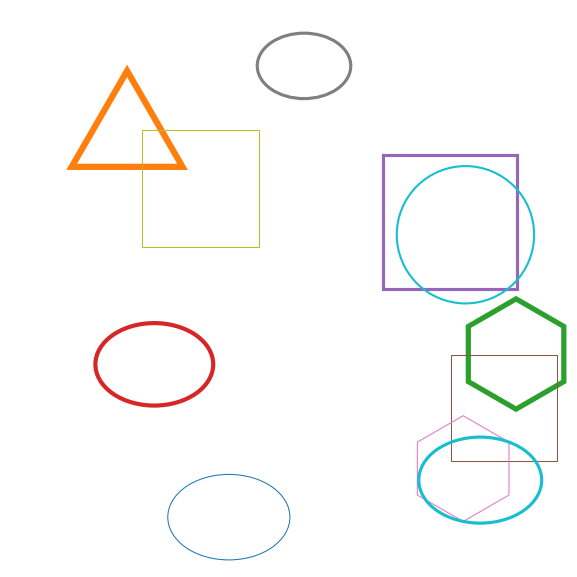[{"shape": "oval", "thickness": 0.5, "radius": 0.53, "center": [0.396, 0.104]}, {"shape": "triangle", "thickness": 3, "radius": 0.55, "center": [0.22, 0.766]}, {"shape": "hexagon", "thickness": 2.5, "radius": 0.48, "center": [0.894, 0.386]}, {"shape": "oval", "thickness": 2, "radius": 0.51, "center": [0.267, 0.368]}, {"shape": "square", "thickness": 1.5, "radius": 0.58, "center": [0.779, 0.614]}, {"shape": "square", "thickness": 0.5, "radius": 0.46, "center": [0.872, 0.292]}, {"shape": "hexagon", "thickness": 0.5, "radius": 0.46, "center": [0.802, 0.188]}, {"shape": "oval", "thickness": 1.5, "radius": 0.4, "center": [0.526, 0.885]}, {"shape": "square", "thickness": 0.5, "radius": 0.51, "center": [0.347, 0.673]}, {"shape": "circle", "thickness": 1, "radius": 0.59, "center": [0.806, 0.593]}, {"shape": "oval", "thickness": 1.5, "radius": 0.53, "center": [0.832, 0.168]}]